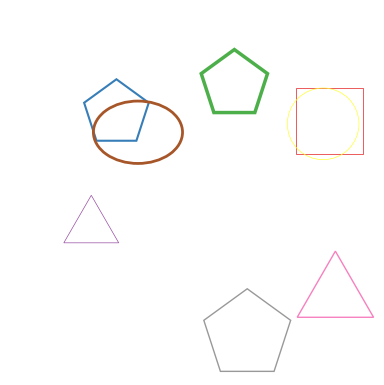[{"shape": "square", "thickness": 0.5, "radius": 0.43, "center": [0.856, 0.685]}, {"shape": "pentagon", "thickness": 1.5, "radius": 0.44, "center": [0.302, 0.706]}, {"shape": "pentagon", "thickness": 2.5, "radius": 0.45, "center": [0.609, 0.781]}, {"shape": "triangle", "thickness": 0.5, "radius": 0.41, "center": [0.237, 0.41]}, {"shape": "circle", "thickness": 0.5, "radius": 0.47, "center": [0.839, 0.678]}, {"shape": "oval", "thickness": 2, "radius": 0.58, "center": [0.358, 0.656]}, {"shape": "triangle", "thickness": 1, "radius": 0.57, "center": [0.871, 0.233]}, {"shape": "pentagon", "thickness": 1, "radius": 0.59, "center": [0.642, 0.131]}]